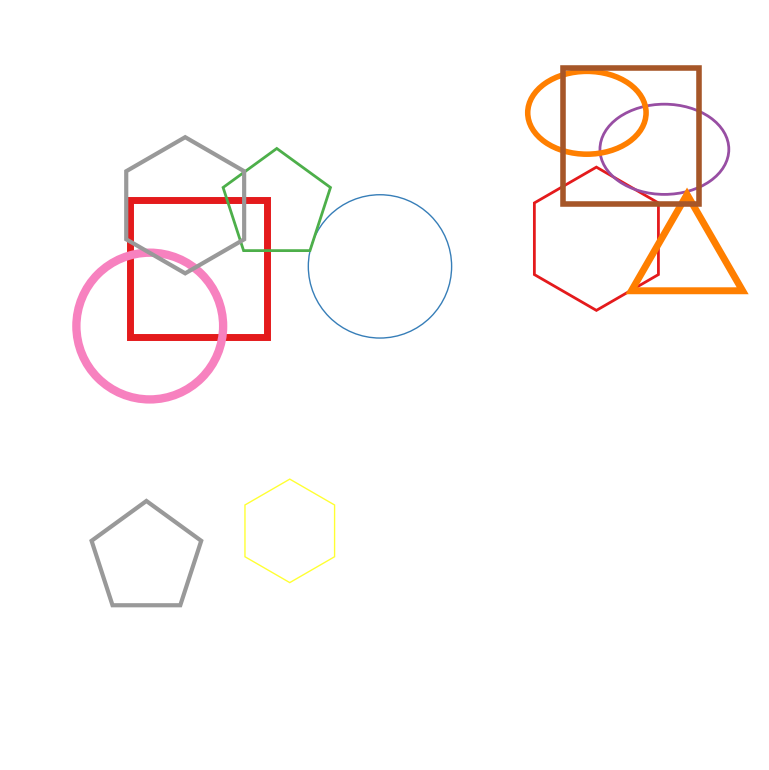[{"shape": "hexagon", "thickness": 1, "radius": 0.47, "center": [0.775, 0.69]}, {"shape": "square", "thickness": 2.5, "radius": 0.44, "center": [0.258, 0.651]}, {"shape": "circle", "thickness": 0.5, "radius": 0.47, "center": [0.493, 0.654]}, {"shape": "pentagon", "thickness": 1, "radius": 0.37, "center": [0.359, 0.734]}, {"shape": "oval", "thickness": 1, "radius": 0.42, "center": [0.863, 0.806]}, {"shape": "triangle", "thickness": 2.5, "radius": 0.42, "center": [0.892, 0.664]}, {"shape": "oval", "thickness": 2, "radius": 0.38, "center": [0.762, 0.854]}, {"shape": "hexagon", "thickness": 0.5, "radius": 0.34, "center": [0.376, 0.311]}, {"shape": "square", "thickness": 2, "radius": 0.44, "center": [0.82, 0.823]}, {"shape": "circle", "thickness": 3, "radius": 0.48, "center": [0.194, 0.577]}, {"shape": "hexagon", "thickness": 1.5, "radius": 0.44, "center": [0.241, 0.733]}, {"shape": "pentagon", "thickness": 1.5, "radius": 0.37, "center": [0.19, 0.275]}]